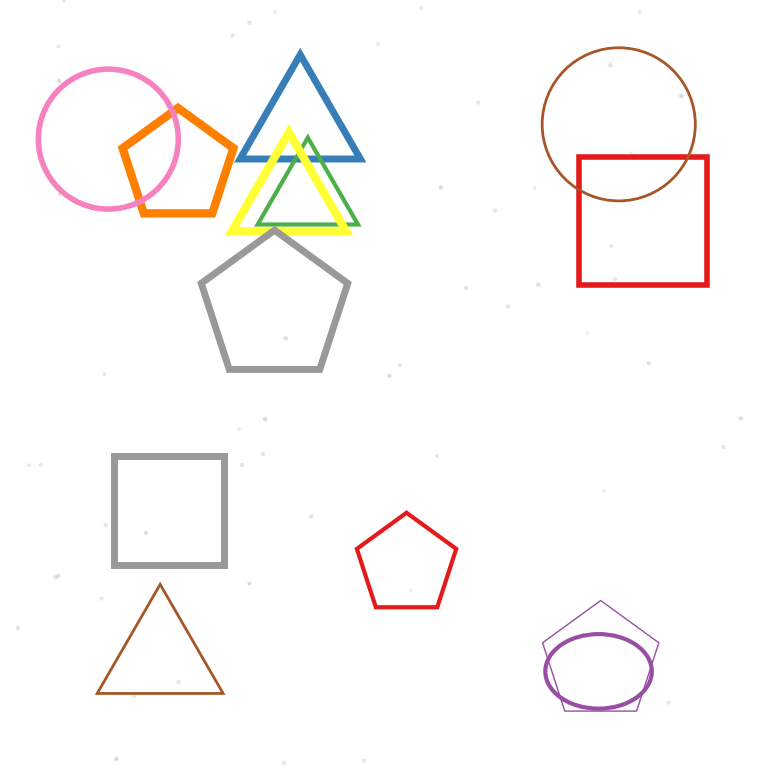[{"shape": "pentagon", "thickness": 1.5, "radius": 0.34, "center": [0.528, 0.266]}, {"shape": "square", "thickness": 2, "radius": 0.42, "center": [0.835, 0.713]}, {"shape": "triangle", "thickness": 2.5, "radius": 0.45, "center": [0.39, 0.839]}, {"shape": "triangle", "thickness": 1.5, "radius": 0.38, "center": [0.4, 0.746]}, {"shape": "oval", "thickness": 1.5, "radius": 0.35, "center": [0.777, 0.128]}, {"shape": "pentagon", "thickness": 0.5, "radius": 0.4, "center": [0.78, 0.141]}, {"shape": "pentagon", "thickness": 3, "radius": 0.38, "center": [0.231, 0.784]}, {"shape": "triangle", "thickness": 3, "radius": 0.43, "center": [0.375, 0.743]}, {"shape": "circle", "thickness": 1, "radius": 0.5, "center": [0.804, 0.839]}, {"shape": "triangle", "thickness": 1, "radius": 0.47, "center": [0.208, 0.147]}, {"shape": "circle", "thickness": 2, "radius": 0.45, "center": [0.141, 0.819]}, {"shape": "square", "thickness": 2.5, "radius": 0.36, "center": [0.22, 0.337]}, {"shape": "pentagon", "thickness": 2.5, "radius": 0.5, "center": [0.357, 0.601]}]